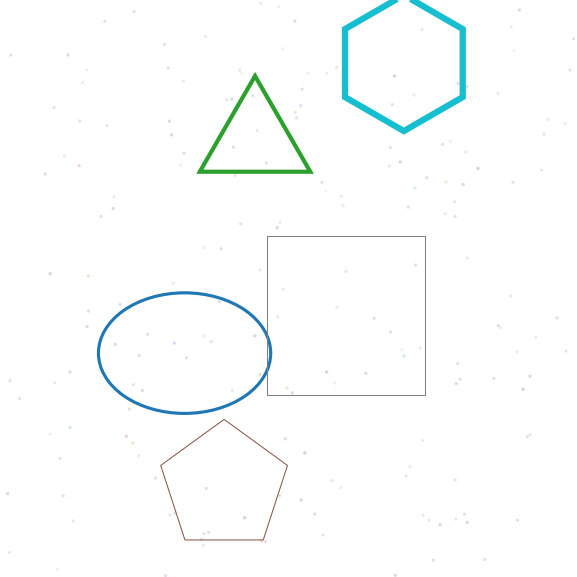[{"shape": "oval", "thickness": 1.5, "radius": 0.75, "center": [0.32, 0.388]}, {"shape": "triangle", "thickness": 2, "radius": 0.55, "center": [0.442, 0.757]}, {"shape": "pentagon", "thickness": 0.5, "radius": 0.58, "center": [0.388, 0.158]}, {"shape": "square", "thickness": 0.5, "radius": 0.68, "center": [0.6, 0.453]}, {"shape": "hexagon", "thickness": 3, "radius": 0.59, "center": [0.699, 0.89]}]